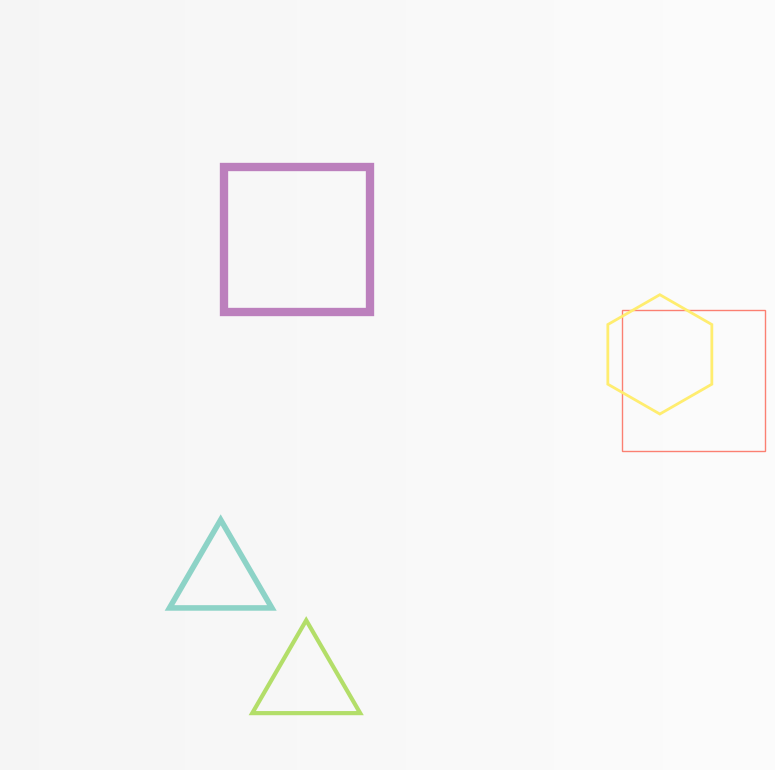[{"shape": "triangle", "thickness": 2, "radius": 0.38, "center": [0.285, 0.249]}, {"shape": "square", "thickness": 0.5, "radius": 0.46, "center": [0.895, 0.506]}, {"shape": "triangle", "thickness": 1.5, "radius": 0.4, "center": [0.395, 0.114]}, {"shape": "square", "thickness": 3, "radius": 0.47, "center": [0.383, 0.689]}, {"shape": "hexagon", "thickness": 1, "radius": 0.39, "center": [0.851, 0.54]}]